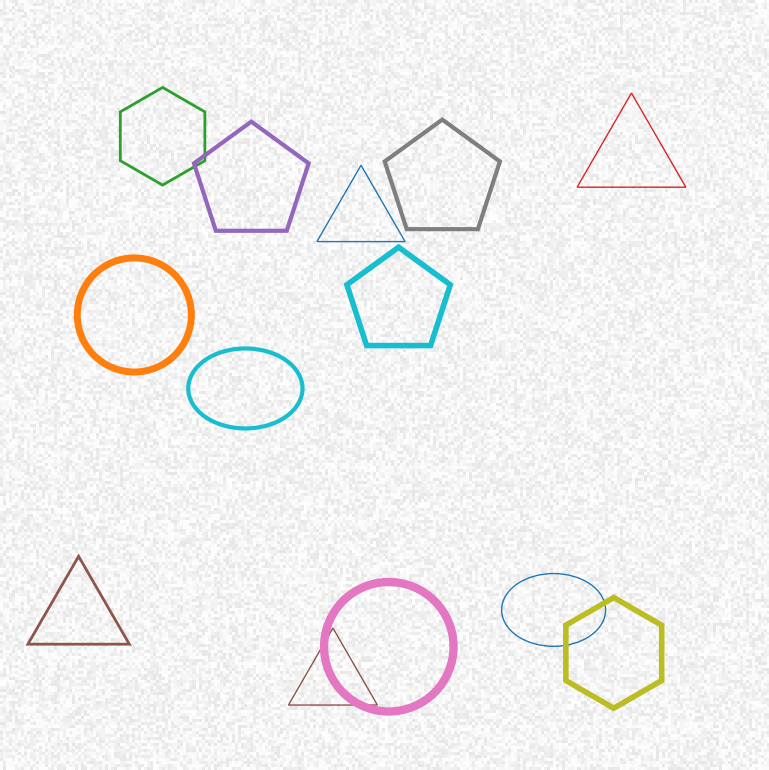[{"shape": "triangle", "thickness": 0.5, "radius": 0.33, "center": [0.469, 0.719]}, {"shape": "oval", "thickness": 0.5, "radius": 0.34, "center": [0.719, 0.208]}, {"shape": "circle", "thickness": 2.5, "radius": 0.37, "center": [0.174, 0.591]}, {"shape": "hexagon", "thickness": 1, "radius": 0.32, "center": [0.211, 0.823]}, {"shape": "triangle", "thickness": 0.5, "radius": 0.41, "center": [0.82, 0.798]}, {"shape": "pentagon", "thickness": 1.5, "radius": 0.39, "center": [0.326, 0.764]}, {"shape": "triangle", "thickness": 1, "radius": 0.38, "center": [0.102, 0.201]}, {"shape": "triangle", "thickness": 0.5, "radius": 0.33, "center": [0.432, 0.118]}, {"shape": "circle", "thickness": 3, "radius": 0.42, "center": [0.505, 0.16]}, {"shape": "pentagon", "thickness": 1.5, "radius": 0.39, "center": [0.574, 0.766]}, {"shape": "hexagon", "thickness": 2, "radius": 0.36, "center": [0.797, 0.152]}, {"shape": "pentagon", "thickness": 2, "radius": 0.35, "center": [0.518, 0.608]}, {"shape": "oval", "thickness": 1.5, "radius": 0.37, "center": [0.319, 0.496]}]